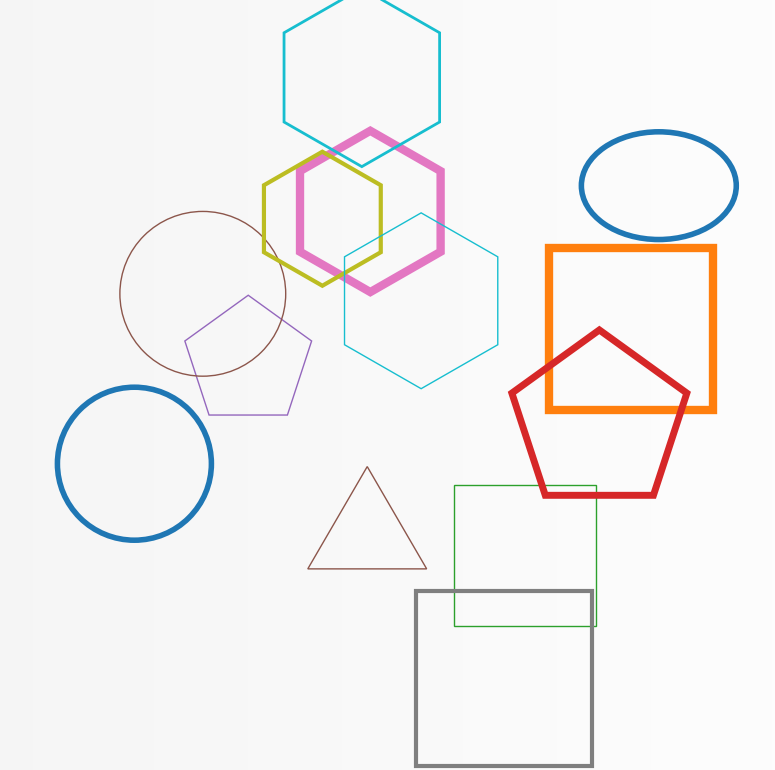[{"shape": "oval", "thickness": 2, "radius": 0.5, "center": [0.85, 0.759]}, {"shape": "circle", "thickness": 2, "radius": 0.5, "center": [0.173, 0.398]}, {"shape": "square", "thickness": 3, "radius": 0.53, "center": [0.814, 0.572]}, {"shape": "square", "thickness": 0.5, "radius": 0.46, "center": [0.677, 0.279]}, {"shape": "pentagon", "thickness": 2.5, "radius": 0.59, "center": [0.773, 0.453]}, {"shape": "pentagon", "thickness": 0.5, "radius": 0.43, "center": [0.32, 0.531]}, {"shape": "circle", "thickness": 0.5, "radius": 0.53, "center": [0.262, 0.618]}, {"shape": "triangle", "thickness": 0.5, "radius": 0.44, "center": [0.474, 0.305]}, {"shape": "hexagon", "thickness": 3, "radius": 0.52, "center": [0.478, 0.725]}, {"shape": "square", "thickness": 1.5, "radius": 0.57, "center": [0.65, 0.119]}, {"shape": "hexagon", "thickness": 1.5, "radius": 0.44, "center": [0.416, 0.716]}, {"shape": "hexagon", "thickness": 0.5, "radius": 0.57, "center": [0.543, 0.609]}, {"shape": "hexagon", "thickness": 1, "radius": 0.58, "center": [0.467, 0.899]}]